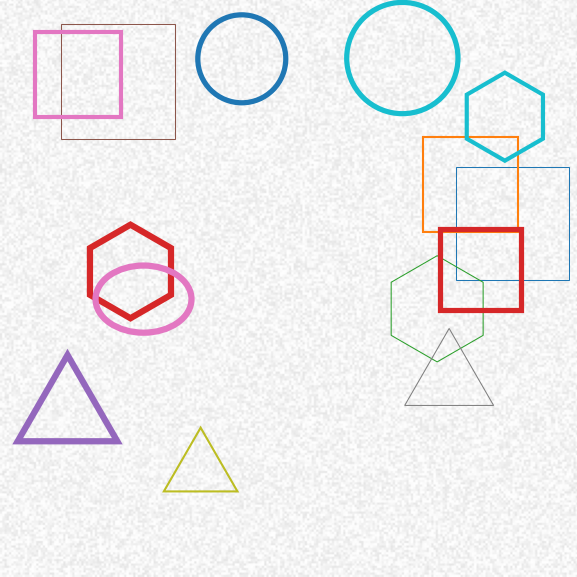[{"shape": "circle", "thickness": 2.5, "radius": 0.38, "center": [0.419, 0.897]}, {"shape": "square", "thickness": 0.5, "radius": 0.49, "center": [0.888, 0.612]}, {"shape": "square", "thickness": 1, "radius": 0.41, "center": [0.814, 0.68]}, {"shape": "hexagon", "thickness": 0.5, "radius": 0.46, "center": [0.757, 0.464]}, {"shape": "square", "thickness": 2.5, "radius": 0.35, "center": [0.832, 0.533]}, {"shape": "hexagon", "thickness": 3, "radius": 0.41, "center": [0.226, 0.529]}, {"shape": "triangle", "thickness": 3, "radius": 0.5, "center": [0.117, 0.285]}, {"shape": "square", "thickness": 0.5, "radius": 0.49, "center": [0.204, 0.858]}, {"shape": "square", "thickness": 2, "radius": 0.37, "center": [0.135, 0.87]}, {"shape": "oval", "thickness": 3, "radius": 0.42, "center": [0.249, 0.481]}, {"shape": "triangle", "thickness": 0.5, "radius": 0.44, "center": [0.778, 0.342]}, {"shape": "triangle", "thickness": 1, "radius": 0.37, "center": [0.347, 0.185]}, {"shape": "circle", "thickness": 2.5, "radius": 0.48, "center": [0.697, 0.899]}, {"shape": "hexagon", "thickness": 2, "radius": 0.38, "center": [0.874, 0.797]}]